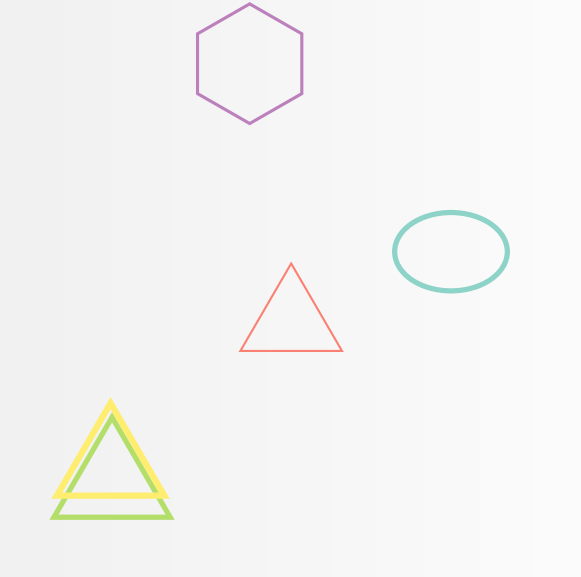[{"shape": "oval", "thickness": 2.5, "radius": 0.48, "center": [0.776, 0.563]}, {"shape": "triangle", "thickness": 1, "radius": 0.5, "center": [0.501, 0.442]}, {"shape": "triangle", "thickness": 2.5, "radius": 0.58, "center": [0.193, 0.161]}, {"shape": "hexagon", "thickness": 1.5, "radius": 0.52, "center": [0.43, 0.889]}, {"shape": "triangle", "thickness": 3, "radius": 0.53, "center": [0.19, 0.194]}]